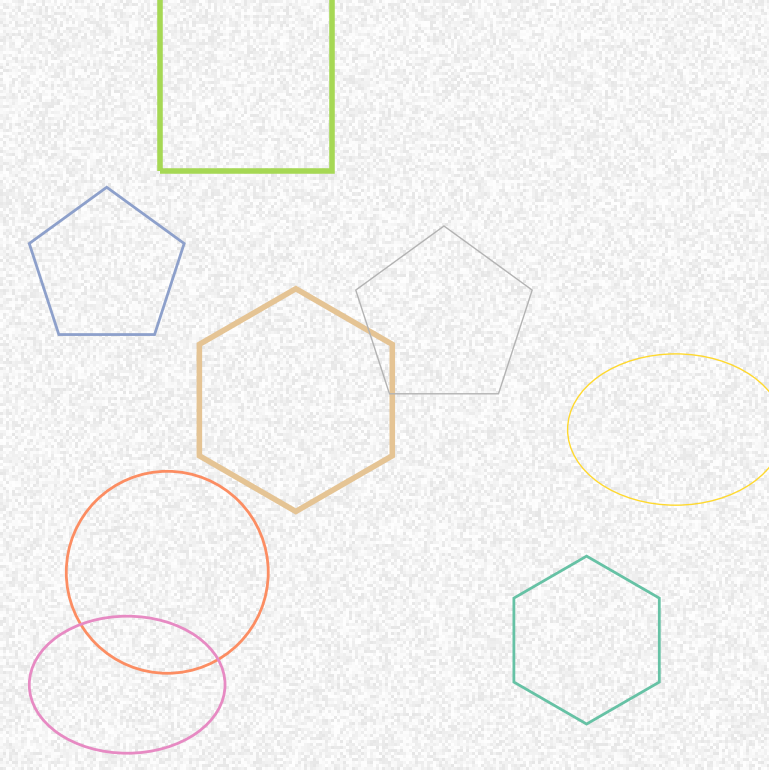[{"shape": "hexagon", "thickness": 1, "radius": 0.55, "center": [0.762, 0.169]}, {"shape": "circle", "thickness": 1, "radius": 0.66, "center": [0.217, 0.257]}, {"shape": "pentagon", "thickness": 1, "radius": 0.53, "center": [0.139, 0.651]}, {"shape": "oval", "thickness": 1, "radius": 0.64, "center": [0.165, 0.111]}, {"shape": "square", "thickness": 2, "radius": 0.56, "center": [0.319, 0.89]}, {"shape": "oval", "thickness": 0.5, "radius": 0.7, "center": [0.877, 0.442]}, {"shape": "hexagon", "thickness": 2, "radius": 0.72, "center": [0.384, 0.48]}, {"shape": "pentagon", "thickness": 0.5, "radius": 0.6, "center": [0.577, 0.586]}]